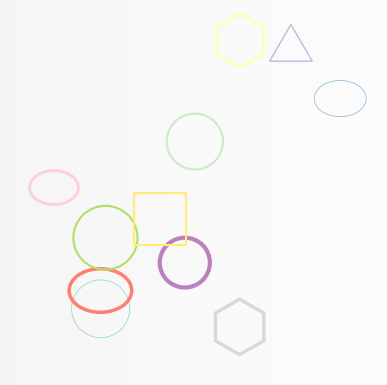[{"shape": "circle", "thickness": 0.5, "radius": 0.37, "center": [0.26, 0.198]}, {"shape": "hexagon", "thickness": 2, "radius": 0.35, "center": [0.62, 0.895]}, {"shape": "triangle", "thickness": 1, "radius": 0.32, "center": [0.751, 0.873]}, {"shape": "oval", "thickness": 2.5, "radius": 0.4, "center": [0.259, 0.245]}, {"shape": "oval", "thickness": 0.5, "radius": 0.34, "center": [0.878, 0.744]}, {"shape": "circle", "thickness": 1.5, "radius": 0.41, "center": [0.272, 0.383]}, {"shape": "oval", "thickness": 2, "radius": 0.31, "center": [0.139, 0.513]}, {"shape": "hexagon", "thickness": 2.5, "radius": 0.36, "center": [0.619, 0.151]}, {"shape": "circle", "thickness": 3, "radius": 0.32, "center": [0.477, 0.318]}, {"shape": "circle", "thickness": 1.5, "radius": 0.36, "center": [0.503, 0.632]}, {"shape": "square", "thickness": 1.5, "radius": 0.34, "center": [0.412, 0.431]}]